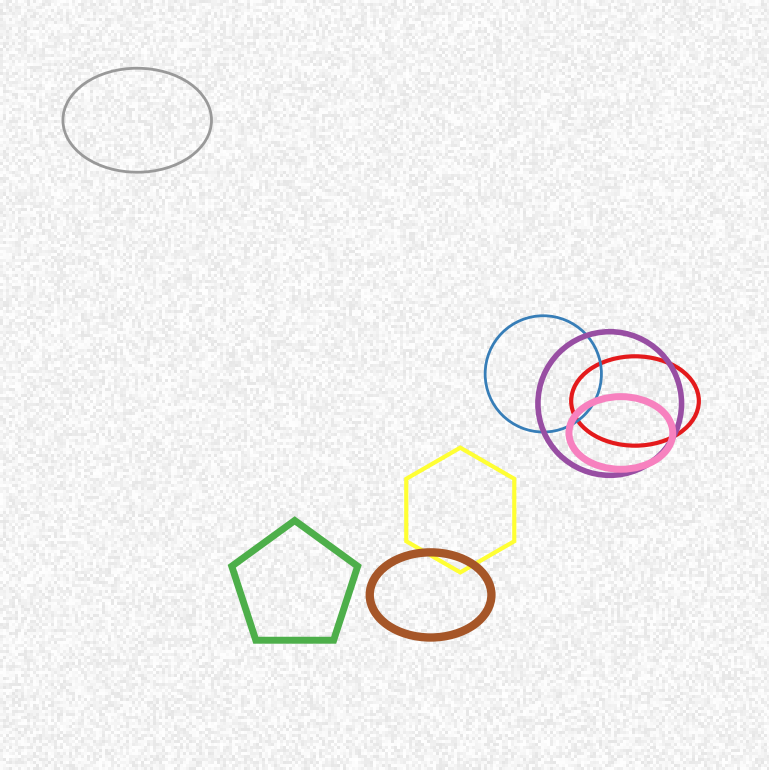[{"shape": "oval", "thickness": 1.5, "radius": 0.41, "center": [0.825, 0.479]}, {"shape": "circle", "thickness": 1, "radius": 0.38, "center": [0.706, 0.514]}, {"shape": "pentagon", "thickness": 2.5, "radius": 0.43, "center": [0.383, 0.238]}, {"shape": "circle", "thickness": 2, "radius": 0.47, "center": [0.792, 0.476]}, {"shape": "hexagon", "thickness": 1.5, "radius": 0.4, "center": [0.598, 0.338]}, {"shape": "oval", "thickness": 3, "radius": 0.39, "center": [0.559, 0.227]}, {"shape": "oval", "thickness": 2.5, "radius": 0.34, "center": [0.806, 0.438]}, {"shape": "oval", "thickness": 1, "radius": 0.48, "center": [0.178, 0.844]}]